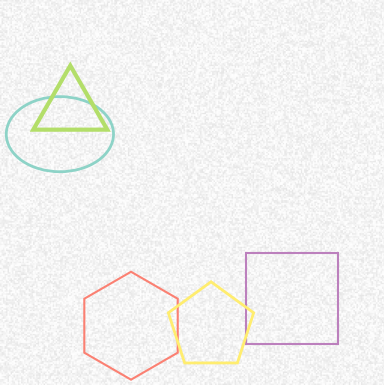[{"shape": "oval", "thickness": 2, "radius": 0.7, "center": [0.156, 0.652]}, {"shape": "hexagon", "thickness": 1.5, "radius": 0.7, "center": [0.34, 0.154]}, {"shape": "triangle", "thickness": 3, "radius": 0.55, "center": [0.183, 0.719]}, {"shape": "square", "thickness": 1.5, "radius": 0.59, "center": [0.759, 0.225]}, {"shape": "pentagon", "thickness": 2, "radius": 0.58, "center": [0.548, 0.152]}]